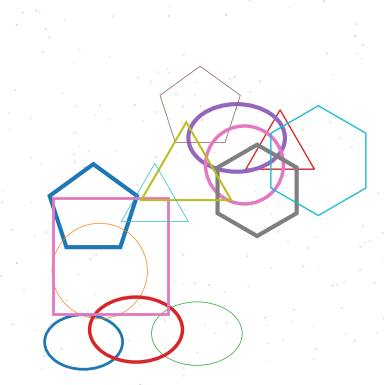[{"shape": "oval", "thickness": 2, "radius": 0.51, "center": [0.217, 0.112]}, {"shape": "pentagon", "thickness": 3, "radius": 0.6, "center": [0.242, 0.454]}, {"shape": "circle", "thickness": 0.5, "radius": 0.62, "center": [0.259, 0.296]}, {"shape": "oval", "thickness": 0.5, "radius": 0.59, "center": [0.511, 0.133]}, {"shape": "triangle", "thickness": 1, "radius": 0.51, "center": [0.727, 0.612]}, {"shape": "oval", "thickness": 2.5, "radius": 0.6, "center": [0.353, 0.144]}, {"shape": "oval", "thickness": 3, "radius": 0.63, "center": [0.615, 0.642]}, {"shape": "pentagon", "thickness": 0.5, "radius": 0.55, "center": [0.52, 0.718]}, {"shape": "square", "thickness": 2, "radius": 0.75, "center": [0.288, 0.335]}, {"shape": "circle", "thickness": 2.5, "radius": 0.51, "center": [0.635, 0.572]}, {"shape": "hexagon", "thickness": 3, "radius": 0.59, "center": [0.668, 0.506]}, {"shape": "triangle", "thickness": 1.5, "radius": 0.67, "center": [0.484, 0.548]}, {"shape": "hexagon", "thickness": 1, "radius": 0.71, "center": [0.827, 0.583]}, {"shape": "triangle", "thickness": 0.5, "radius": 0.5, "center": [0.402, 0.475]}]